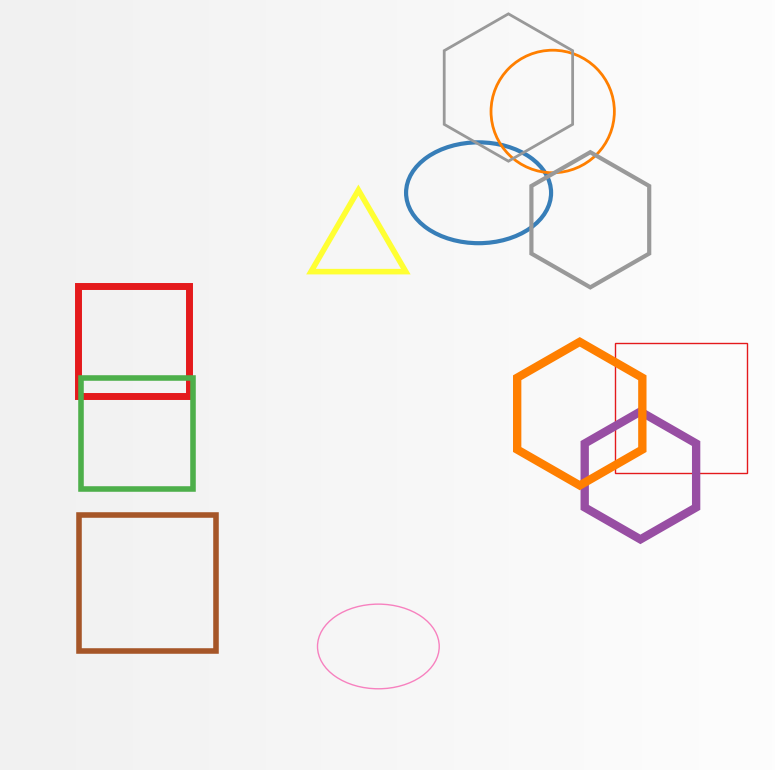[{"shape": "square", "thickness": 2.5, "radius": 0.36, "center": [0.172, 0.557]}, {"shape": "square", "thickness": 0.5, "radius": 0.42, "center": [0.879, 0.47]}, {"shape": "oval", "thickness": 1.5, "radius": 0.47, "center": [0.618, 0.75]}, {"shape": "square", "thickness": 2, "radius": 0.36, "center": [0.177, 0.437]}, {"shape": "hexagon", "thickness": 3, "radius": 0.42, "center": [0.826, 0.383]}, {"shape": "circle", "thickness": 1, "radius": 0.4, "center": [0.713, 0.855]}, {"shape": "hexagon", "thickness": 3, "radius": 0.47, "center": [0.748, 0.463]}, {"shape": "triangle", "thickness": 2, "radius": 0.35, "center": [0.462, 0.683]}, {"shape": "square", "thickness": 2, "radius": 0.44, "center": [0.191, 0.243]}, {"shape": "oval", "thickness": 0.5, "radius": 0.39, "center": [0.488, 0.16]}, {"shape": "hexagon", "thickness": 1.5, "radius": 0.44, "center": [0.762, 0.715]}, {"shape": "hexagon", "thickness": 1, "radius": 0.48, "center": [0.656, 0.886]}]